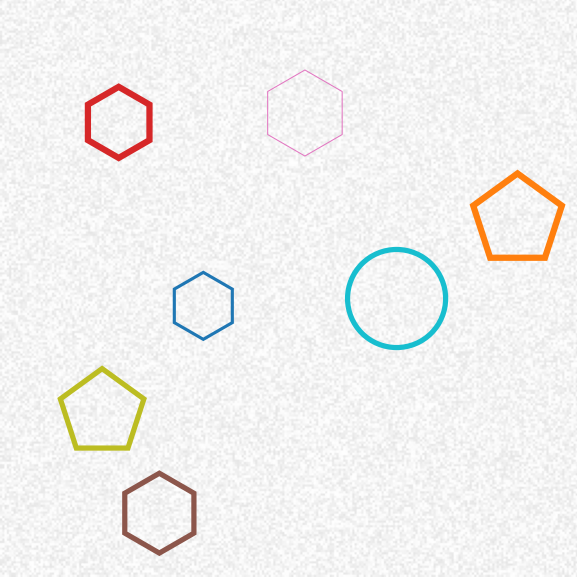[{"shape": "hexagon", "thickness": 1.5, "radius": 0.29, "center": [0.352, 0.47]}, {"shape": "pentagon", "thickness": 3, "radius": 0.4, "center": [0.896, 0.618]}, {"shape": "hexagon", "thickness": 3, "radius": 0.31, "center": [0.206, 0.787]}, {"shape": "hexagon", "thickness": 2.5, "radius": 0.35, "center": [0.276, 0.111]}, {"shape": "hexagon", "thickness": 0.5, "radius": 0.37, "center": [0.528, 0.803]}, {"shape": "pentagon", "thickness": 2.5, "radius": 0.38, "center": [0.177, 0.285]}, {"shape": "circle", "thickness": 2.5, "radius": 0.42, "center": [0.687, 0.482]}]